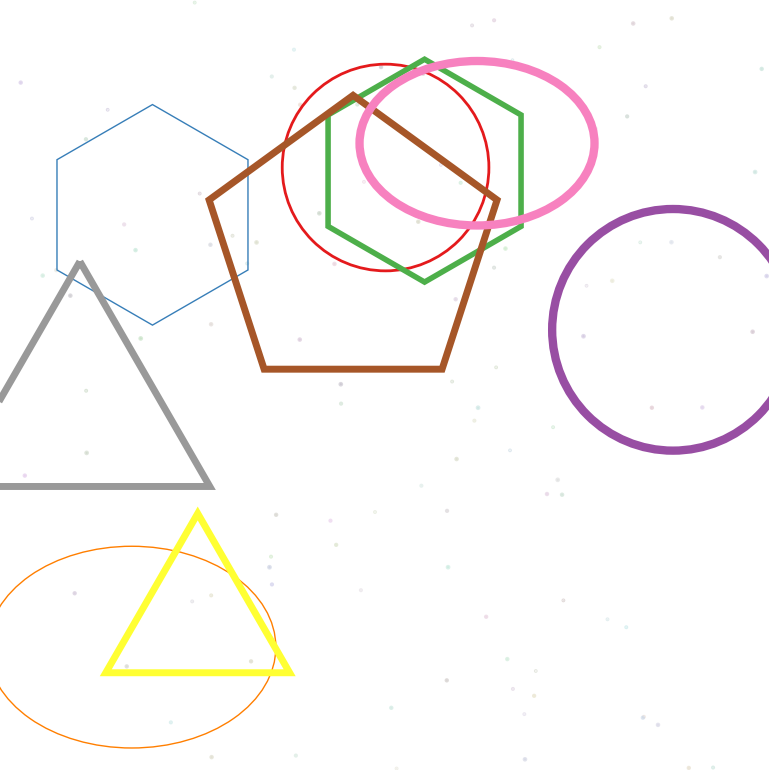[{"shape": "circle", "thickness": 1, "radius": 0.67, "center": [0.501, 0.782]}, {"shape": "hexagon", "thickness": 0.5, "radius": 0.72, "center": [0.198, 0.721]}, {"shape": "hexagon", "thickness": 2, "radius": 0.72, "center": [0.551, 0.778]}, {"shape": "circle", "thickness": 3, "radius": 0.78, "center": [0.874, 0.572]}, {"shape": "oval", "thickness": 0.5, "radius": 0.94, "center": [0.171, 0.16]}, {"shape": "triangle", "thickness": 2.5, "radius": 0.69, "center": [0.257, 0.195]}, {"shape": "pentagon", "thickness": 2.5, "radius": 0.98, "center": [0.459, 0.68]}, {"shape": "oval", "thickness": 3, "radius": 0.76, "center": [0.62, 0.814]}, {"shape": "triangle", "thickness": 2.5, "radius": 0.97, "center": [0.104, 0.466]}]